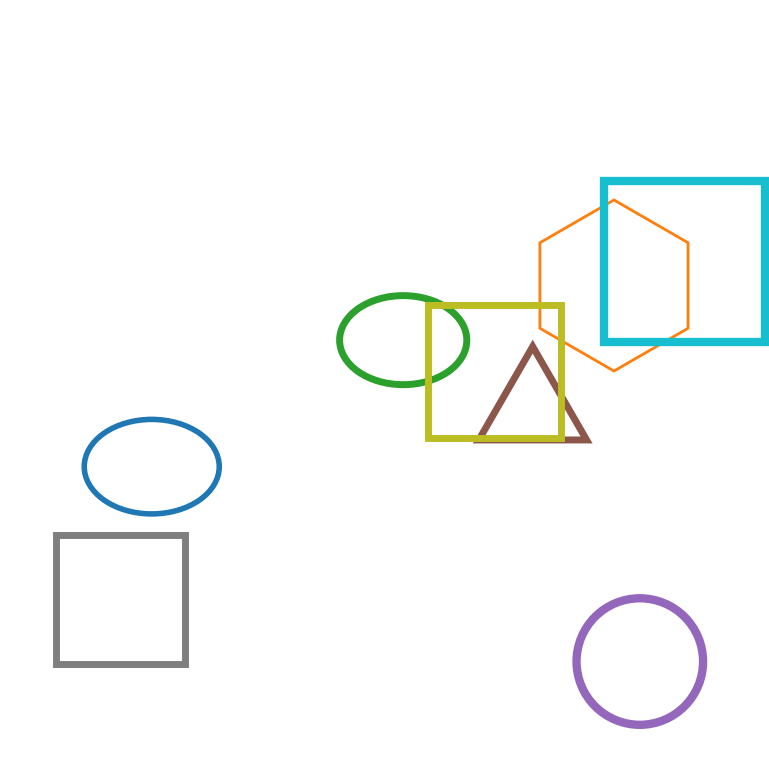[{"shape": "oval", "thickness": 2, "radius": 0.44, "center": [0.197, 0.394]}, {"shape": "hexagon", "thickness": 1, "radius": 0.56, "center": [0.797, 0.629]}, {"shape": "oval", "thickness": 2.5, "radius": 0.41, "center": [0.524, 0.558]}, {"shape": "circle", "thickness": 3, "radius": 0.41, "center": [0.831, 0.141]}, {"shape": "triangle", "thickness": 2.5, "radius": 0.4, "center": [0.692, 0.469]}, {"shape": "square", "thickness": 2.5, "radius": 0.42, "center": [0.156, 0.222]}, {"shape": "square", "thickness": 2.5, "radius": 0.43, "center": [0.642, 0.518]}, {"shape": "square", "thickness": 3, "radius": 0.52, "center": [0.889, 0.66]}]